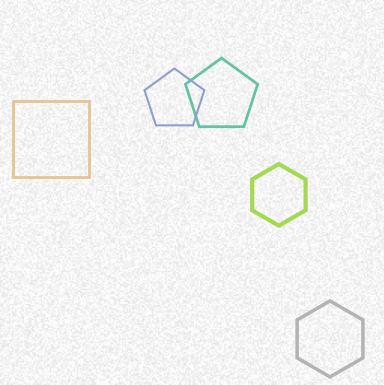[{"shape": "pentagon", "thickness": 2, "radius": 0.49, "center": [0.575, 0.751]}, {"shape": "pentagon", "thickness": 1.5, "radius": 0.41, "center": [0.453, 0.74]}, {"shape": "hexagon", "thickness": 3, "radius": 0.4, "center": [0.724, 0.494]}, {"shape": "square", "thickness": 2, "radius": 0.49, "center": [0.131, 0.638]}, {"shape": "hexagon", "thickness": 2.5, "radius": 0.49, "center": [0.857, 0.12]}]